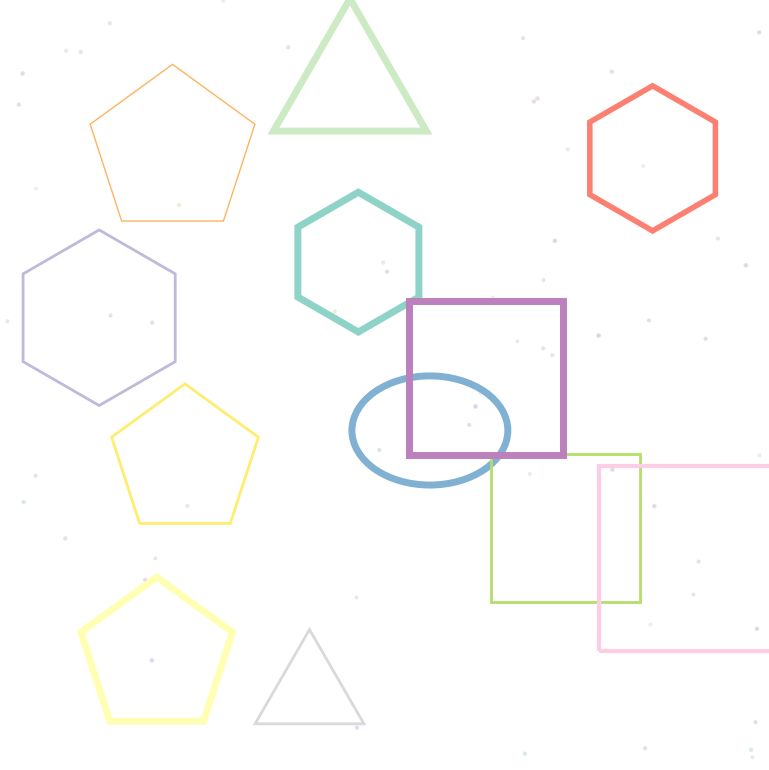[{"shape": "hexagon", "thickness": 2.5, "radius": 0.45, "center": [0.465, 0.66]}, {"shape": "pentagon", "thickness": 2.5, "radius": 0.52, "center": [0.203, 0.147]}, {"shape": "hexagon", "thickness": 1, "radius": 0.57, "center": [0.129, 0.587]}, {"shape": "hexagon", "thickness": 2, "radius": 0.47, "center": [0.848, 0.794]}, {"shape": "oval", "thickness": 2.5, "radius": 0.51, "center": [0.558, 0.441]}, {"shape": "pentagon", "thickness": 0.5, "radius": 0.56, "center": [0.224, 0.804]}, {"shape": "square", "thickness": 1, "radius": 0.48, "center": [0.734, 0.314]}, {"shape": "square", "thickness": 1.5, "radius": 0.6, "center": [0.898, 0.275]}, {"shape": "triangle", "thickness": 1, "radius": 0.41, "center": [0.402, 0.101]}, {"shape": "square", "thickness": 2.5, "radius": 0.5, "center": [0.631, 0.509]}, {"shape": "triangle", "thickness": 2.5, "radius": 0.57, "center": [0.454, 0.887]}, {"shape": "pentagon", "thickness": 1, "radius": 0.5, "center": [0.24, 0.401]}]